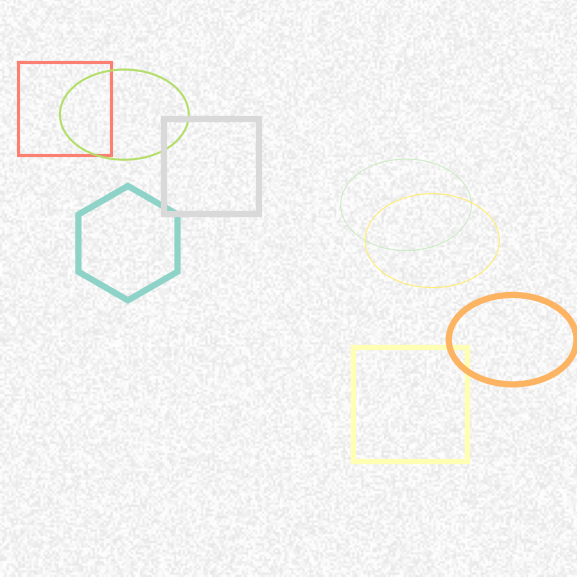[{"shape": "hexagon", "thickness": 3, "radius": 0.5, "center": [0.222, 0.578]}, {"shape": "square", "thickness": 2.5, "radius": 0.49, "center": [0.71, 0.299]}, {"shape": "square", "thickness": 1.5, "radius": 0.4, "center": [0.112, 0.811]}, {"shape": "oval", "thickness": 3, "radius": 0.55, "center": [0.888, 0.411]}, {"shape": "oval", "thickness": 1, "radius": 0.56, "center": [0.215, 0.801]}, {"shape": "square", "thickness": 3, "radius": 0.41, "center": [0.366, 0.711]}, {"shape": "oval", "thickness": 0.5, "radius": 0.57, "center": [0.703, 0.645]}, {"shape": "oval", "thickness": 0.5, "radius": 0.58, "center": [0.749, 0.582]}]